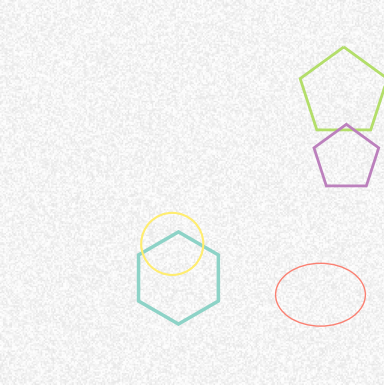[{"shape": "hexagon", "thickness": 2.5, "radius": 0.6, "center": [0.464, 0.278]}, {"shape": "oval", "thickness": 1, "radius": 0.58, "center": [0.832, 0.235]}, {"shape": "pentagon", "thickness": 2, "radius": 0.6, "center": [0.893, 0.759]}, {"shape": "pentagon", "thickness": 2, "radius": 0.44, "center": [0.9, 0.589]}, {"shape": "circle", "thickness": 1.5, "radius": 0.4, "center": [0.447, 0.366]}]